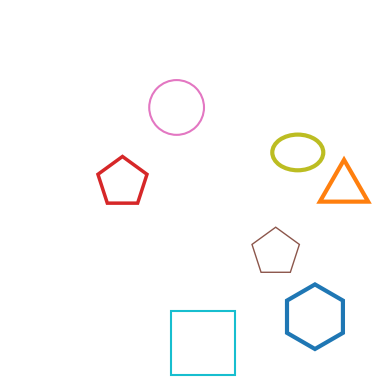[{"shape": "hexagon", "thickness": 3, "radius": 0.42, "center": [0.818, 0.177]}, {"shape": "triangle", "thickness": 3, "radius": 0.36, "center": [0.894, 0.512]}, {"shape": "pentagon", "thickness": 2.5, "radius": 0.33, "center": [0.318, 0.527]}, {"shape": "pentagon", "thickness": 1, "radius": 0.32, "center": [0.716, 0.345]}, {"shape": "circle", "thickness": 1.5, "radius": 0.36, "center": [0.459, 0.721]}, {"shape": "oval", "thickness": 3, "radius": 0.33, "center": [0.773, 0.604]}, {"shape": "square", "thickness": 1.5, "radius": 0.41, "center": [0.527, 0.108]}]